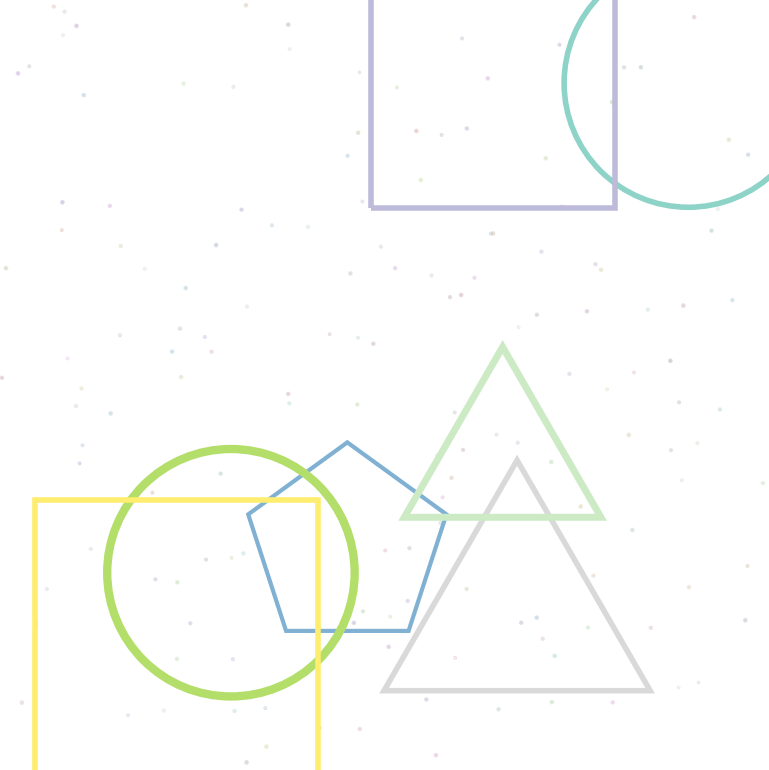[{"shape": "circle", "thickness": 2, "radius": 0.81, "center": [0.894, 0.892]}, {"shape": "square", "thickness": 2, "radius": 0.79, "center": [0.64, 0.888]}, {"shape": "pentagon", "thickness": 1.5, "radius": 0.68, "center": [0.451, 0.29]}, {"shape": "circle", "thickness": 3, "radius": 0.8, "center": [0.3, 0.256]}, {"shape": "triangle", "thickness": 2, "radius": 1.0, "center": [0.672, 0.203]}, {"shape": "triangle", "thickness": 2.5, "radius": 0.74, "center": [0.653, 0.402]}, {"shape": "square", "thickness": 2, "radius": 0.92, "center": [0.229, 0.167]}]